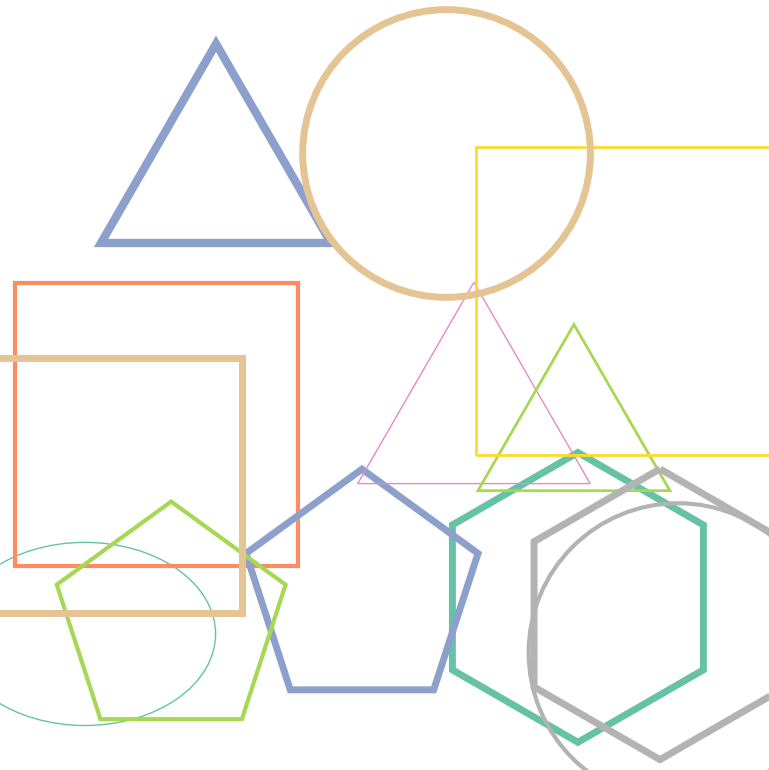[{"shape": "hexagon", "thickness": 2.5, "radius": 0.94, "center": [0.751, 0.224]}, {"shape": "oval", "thickness": 0.5, "radius": 0.85, "center": [0.11, 0.177]}, {"shape": "square", "thickness": 1.5, "radius": 0.92, "center": [0.203, 0.449]}, {"shape": "pentagon", "thickness": 2.5, "radius": 0.79, "center": [0.47, 0.232]}, {"shape": "triangle", "thickness": 3, "radius": 0.86, "center": [0.281, 0.771]}, {"shape": "triangle", "thickness": 0.5, "radius": 0.87, "center": [0.615, 0.459]}, {"shape": "triangle", "thickness": 1, "radius": 0.72, "center": [0.745, 0.435]}, {"shape": "pentagon", "thickness": 1.5, "radius": 0.78, "center": [0.222, 0.192]}, {"shape": "square", "thickness": 1, "radius": 1.0, "center": [0.818, 0.609]}, {"shape": "circle", "thickness": 2.5, "radius": 0.93, "center": [0.58, 0.801]}, {"shape": "square", "thickness": 2.5, "radius": 0.83, "center": [0.148, 0.37]}, {"shape": "hexagon", "thickness": 2.5, "radius": 0.94, "center": [0.857, 0.202]}, {"shape": "circle", "thickness": 1.5, "radius": 0.97, "center": [0.881, 0.152]}]